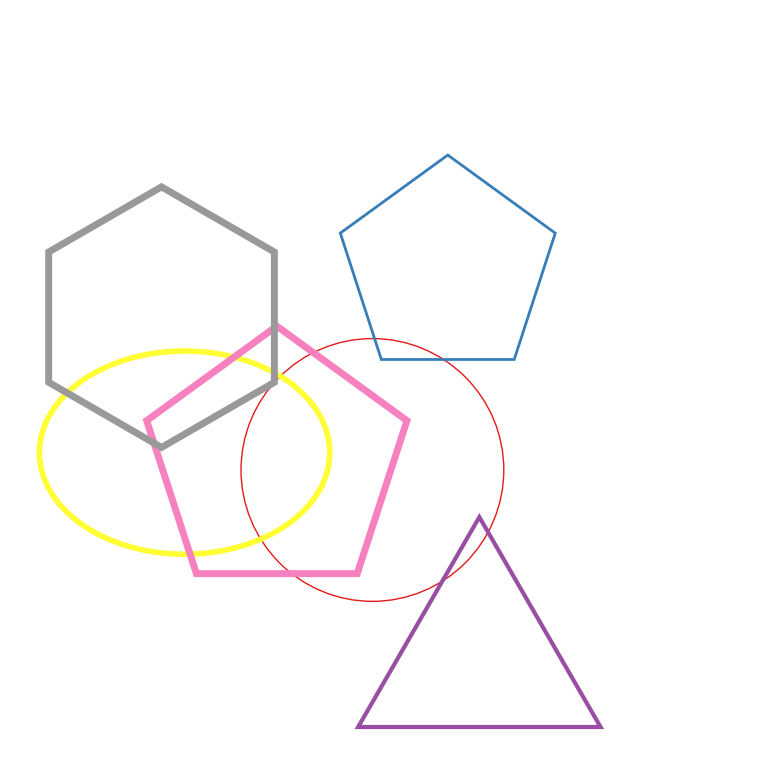[{"shape": "circle", "thickness": 0.5, "radius": 0.85, "center": [0.484, 0.39]}, {"shape": "pentagon", "thickness": 1, "radius": 0.73, "center": [0.582, 0.652]}, {"shape": "triangle", "thickness": 1.5, "radius": 0.91, "center": [0.623, 0.147]}, {"shape": "oval", "thickness": 2, "radius": 0.94, "center": [0.24, 0.412]}, {"shape": "pentagon", "thickness": 2.5, "radius": 0.89, "center": [0.359, 0.399]}, {"shape": "hexagon", "thickness": 2.5, "radius": 0.85, "center": [0.21, 0.588]}]